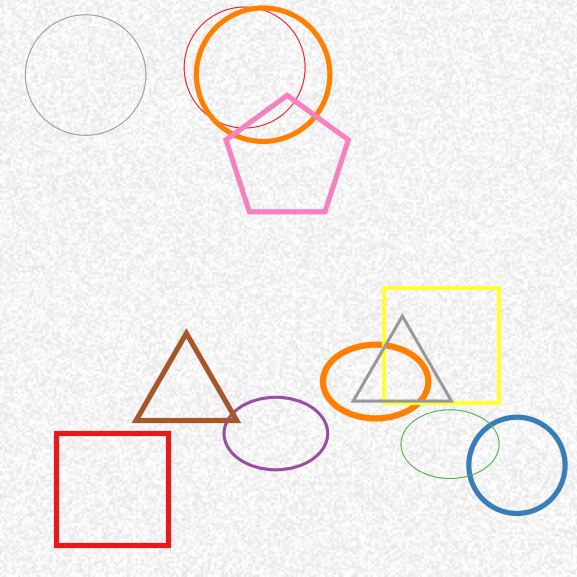[{"shape": "circle", "thickness": 0.5, "radius": 0.52, "center": [0.424, 0.882]}, {"shape": "square", "thickness": 2.5, "radius": 0.48, "center": [0.194, 0.152]}, {"shape": "circle", "thickness": 2.5, "radius": 0.42, "center": [0.895, 0.193]}, {"shape": "oval", "thickness": 0.5, "radius": 0.43, "center": [0.779, 0.23]}, {"shape": "oval", "thickness": 1.5, "radius": 0.45, "center": [0.478, 0.248]}, {"shape": "circle", "thickness": 2.5, "radius": 0.58, "center": [0.456, 0.87]}, {"shape": "oval", "thickness": 3, "radius": 0.46, "center": [0.651, 0.338]}, {"shape": "square", "thickness": 2, "radius": 0.5, "center": [0.765, 0.4]}, {"shape": "triangle", "thickness": 2.5, "radius": 0.5, "center": [0.323, 0.321]}, {"shape": "pentagon", "thickness": 2.5, "radius": 0.56, "center": [0.497, 0.723]}, {"shape": "triangle", "thickness": 1.5, "radius": 0.49, "center": [0.697, 0.354]}, {"shape": "circle", "thickness": 0.5, "radius": 0.52, "center": [0.148, 0.869]}]